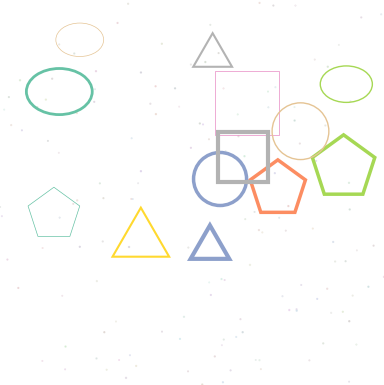[{"shape": "pentagon", "thickness": 0.5, "radius": 0.35, "center": [0.14, 0.443]}, {"shape": "oval", "thickness": 2, "radius": 0.43, "center": [0.154, 0.762]}, {"shape": "pentagon", "thickness": 2.5, "radius": 0.38, "center": [0.722, 0.509]}, {"shape": "circle", "thickness": 2.5, "radius": 0.34, "center": [0.572, 0.535]}, {"shape": "triangle", "thickness": 3, "radius": 0.29, "center": [0.545, 0.357]}, {"shape": "square", "thickness": 0.5, "radius": 0.42, "center": [0.642, 0.732]}, {"shape": "oval", "thickness": 1, "radius": 0.34, "center": [0.9, 0.781]}, {"shape": "pentagon", "thickness": 2.5, "radius": 0.43, "center": [0.892, 0.565]}, {"shape": "triangle", "thickness": 1.5, "radius": 0.42, "center": [0.366, 0.376]}, {"shape": "oval", "thickness": 0.5, "radius": 0.31, "center": [0.207, 0.897]}, {"shape": "circle", "thickness": 1, "radius": 0.37, "center": [0.78, 0.659]}, {"shape": "triangle", "thickness": 1.5, "radius": 0.29, "center": [0.552, 0.856]}, {"shape": "square", "thickness": 3, "radius": 0.32, "center": [0.631, 0.592]}]